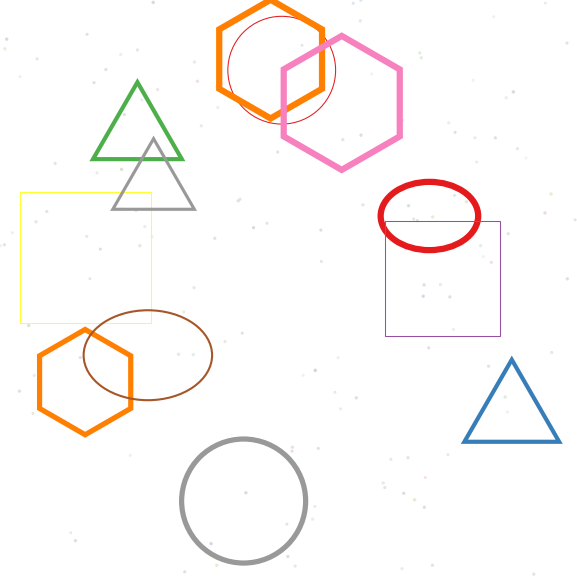[{"shape": "oval", "thickness": 3, "radius": 0.42, "center": [0.744, 0.625]}, {"shape": "circle", "thickness": 0.5, "radius": 0.47, "center": [0.488, 0.878]}, {"shape": "triangle", "thickness": 2, "radius": 0.47, "center": [0.886, 0.282]}, {"shape": "triangle", "thickness": 2, "radius": 0.44, "center": [0.238, 0.768]}, {"shape": "square", "thickness": 0.5, "radius": 0.5, "center": [0.766, 0.517]}, {"shape": "hexagon", "thickness": 2.5, "radius": 0.46, "center": [0.147, 0.337]}, {"shape": "hexagon", "thickness": 3, "radius": 0.51, "center": [0.469, 0.897]}, {"shape": "square", "thickness": 0.5, "radius": 0.56, "center": [0.148, 0.553]}, {"shape": "oval", "thickness": 1, "radius": 0.56, "center": [0.256, 0.384]}, {"shape": "hexagon", "thickness": 3, "radius": 0.58, "center": [0.592, 0.821]}, {"shape": "triangle", "thickness": 1.5, "radius": 0.41, "center": [0.266, 0.677]}, {"shape": "circle", "thickness": 2.5, "radius": 0.54, "center": [0.422, 0.132]}]